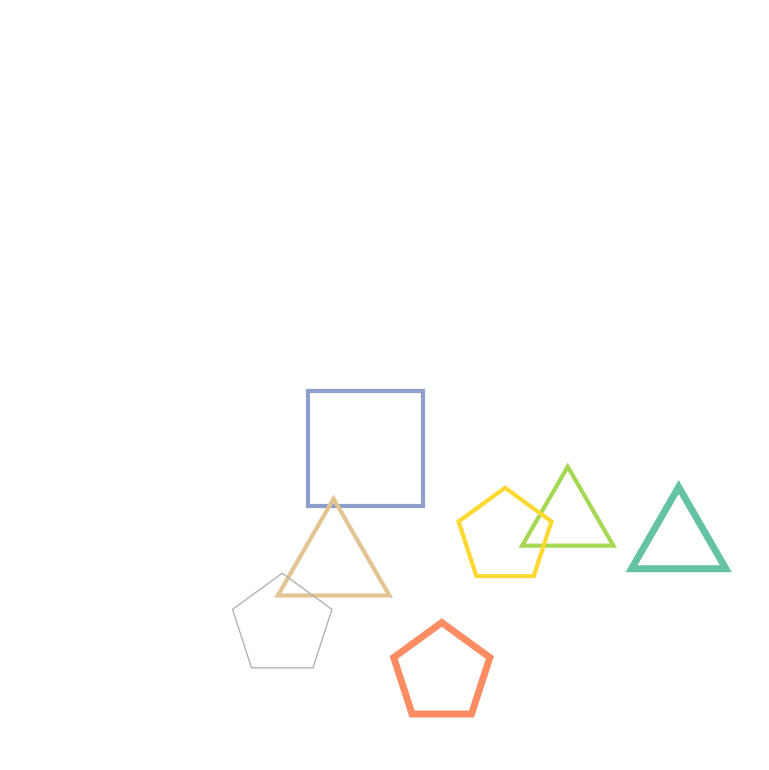[{"shape": "triangle", "thickness": 2.5, "radius": 0.35, "center": [0.881, 0.297]}, {"shape": "pentagon", "thickness": 2.5, "radius": 0.33, "center": [0.574, 0.126]}, {"shape": "square", "thickness": 1.5, "radius": 0.37, "center": [0.475, 0.418]}, {"shape": "triangle", "thickness": 1.5, "radius": 0.34, "center": [0.737, 0.326]}, {"shape": "pentagon", "thickness": 1.5, "radius": 0.32, "center": [0.656, 0.303]}, {"shape": "triangle", "thickness": 1.5, "radius": 0.42, "center": [0.433, 0.268]}, {"shape": "pentagon", "thickness": 0.5, "radius": 0.34, "center": [0.367, 0.188]}]